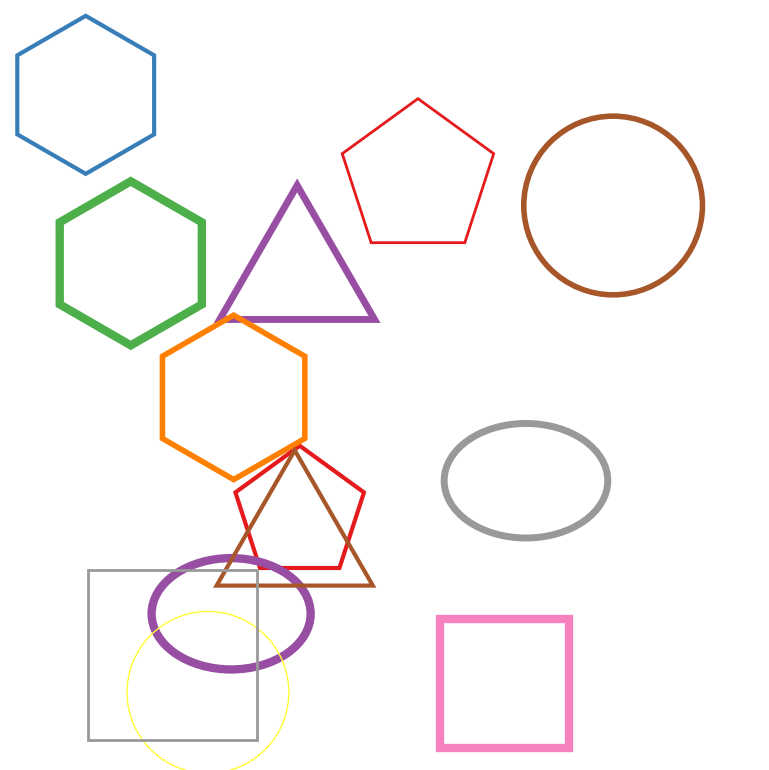[{"shape": "pentagon", "thickness": 1.5, "radius": 0.44, "center": [0.389, 0.333]}, {"shape": "pentagon", "thickness": 1, "radius": 0.52, "center": [0.543, 0.768]}, {"shape": "hexagon", "thickness": 1.5, "radius": 0.51, "center": [0.111, 0.877]}, {"shape": "hexagon", "thickness": 3, "radius": 0.53, "center": [0.17, 0.658]}, {"shape": "triangle", "thickness": 2.5, "radius": 0.58, "center": [0.386, 0.643]}, {"shape": "oval", "thickness": 3, "radius": 0.52, "center": [0.3, 0.203]}, {"shape": "hexagon", "thickness": 2, "radius": 0.53, "center": [0.303, 0.484]}, {"shape": "circle", "thickness": 0.5, "radius": 0.53, "center": [0.27, 0.101]}, {"shape": "circle", "thickness": 2, "radius": 0.58, "center": [0.796, 0.733]}, {"shape": "triangle", "thickness": 1.5, "radius": 0.59, "center": [0.383, 0.298]}, {"shape": "square", "thickness": 3, "radius": 0.42, "center": [0.656, 0.112]}, {"shape": "oval", "thickness": 2.5, "radius": 0.53, "center": [0.683, 0.376]}, {"shape": "square", "thickness": 1, "radius": 0.55, "center": [0.224, 0.15]}]